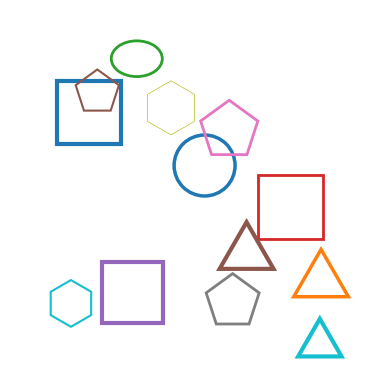[{"shape": "square", "thickness": 3, "radius": 0.41, "center": [0.231, 0.708]}, {"shape": "circle", "thickness": 2.5, "radius": 0.4, "center": [0.531, 0.57]}, {"shape": "triangle", "thickness": 2.5, "radius": 0.41, "center": [0.834, 0.27]}, {"shape": "oval", "thickness": 2, "radius": 0.33, "center": [0.355, 0.847]}, {"shape": "square", "thickness": 2, "radius": 0.42, "center": [0.753, 0.462]}, {"shape": "square", "thickness": 3, "radius": 0.39, "center": [0.345, 0.24]}, {"shape": "triangle", "thickness": 3, "radius": 0.4, "center": [0.64, 0.342]}, {"shape": "pentagon", "thickness": 1.5, "radius": 0.3, "center": [0.253, 0.76]}, {"shape": "pentagon", "thickness": 2, "radius": 0.39, "center": [0.595, 0.662]}, {"shape": "pentagon", "thickness": 2, "radius": 0.36, "center": [0.604, 0.217]}, {"shape": "hexagon", "thickness": 0.5, "radius": 0.35, "center": [0.444, 0.72]}, {"shape": "triangle", "thickness": 3, "radius": 0.33, "center": [0.831, 0.107]}, {"shape": "hexagon", "thickness": 1.5, "radius": 0.3, "center": [0.184, 0.212]}]